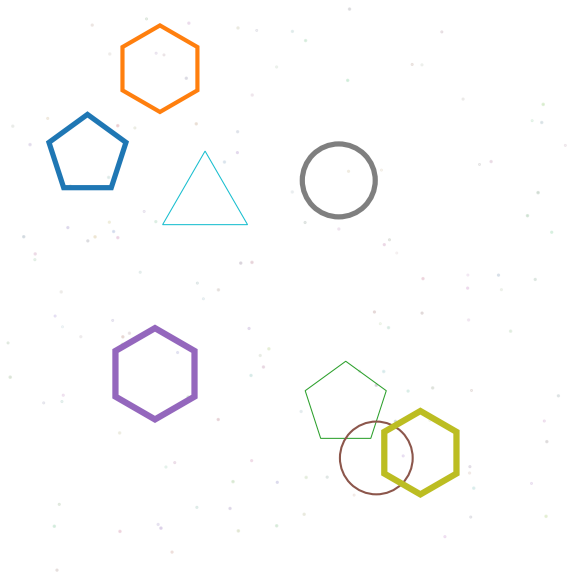[{"shape": "pentagon", "thickness": 2.5, "radius": 0.35, "center": [0.151, 0.731]}, {"shape": "hexagon", "thickness": 2, "radius": 0.37, "center": [0.277, 0.88]}, {"shape": "pentagon", "thickness": 0.5, "radius": 0.37, "center": [0.599, 0.3]}, {"shape": "hexagon", "thickness": 3, "radius": 0.4, "center": [0.268, 0.352]}, {"shape": "circle", "thickness": 1, "radius": 0.31, "center": [0.652, 0.206]}, {"shape": "circle", "thickness": 2.5, "radius": 0.32, "center": [0.587, 0.687]}, {"shape": "hexagon", "thickness": 3, "radius": 0.36, "center": [0.728, 0.215]}, {"shape": "triangle", "thickness": 0.5, "radius": 0.42, "center": [0.355, 0.653]}]